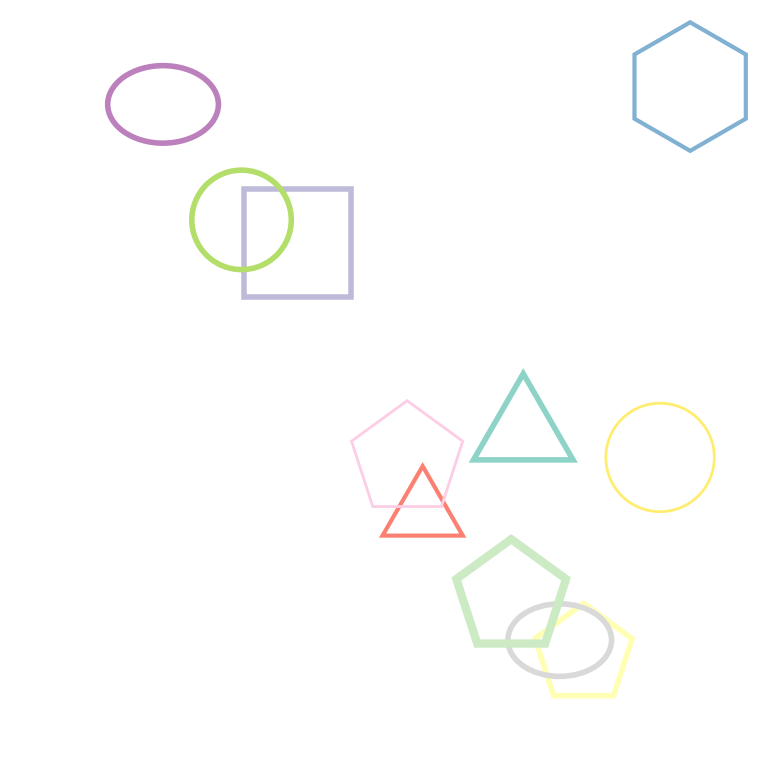[{"shape": "triangle", "thickness": 2, "radius": 0.37, "center": [0.68, 0.44]}, {"shape": "pentagon", "thickness": 2, "radius": 0.33, "center": [0.758, 0.15]}, {"shape": "square", "thickness": 2, "radius": 0.35, "center": [0.386, 0.684]}, {"shape": "triangle", "thickness": 1.5, "radius": 0.3, "center": [0.549, 0.334]}, {"shape": "hexagon", "thickness": 1.5, "radius": 0.42, "center": [0.896, 0.888]}, {"shape": "circle", "thickness": 2, "radius": 0.32, "center": [0.314, 0.714]}, {"shape": "pentagon", "thickness": 1, "radius": 0.38, "center": [0.529, 0.404]}, {"shape": "oval", "thickness": 2, "radius": 0.34, "center": [0.727, 0.169]}, {"shape": "oval", "thickness": 2, "radius": 0.36, "center": [0.212, 0.864]}, {"shape": "pentagon", "thickness": 3, "radius": 0.37, "center": [0.664, 0.225]}, {"shape": "circle", "thickness": 1, "radius": 0.35, "center": [0.857, 0.406]}]